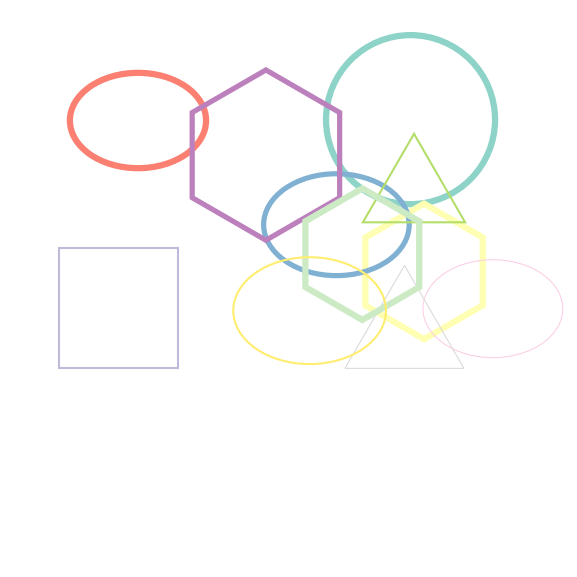[{"shape": "circle", "thickness": 3, "radius": 0.73, "center": [0.711, 0.792]}, {"shape": "hexagon", "thickness": 3, "radius": 0.59, "center": [0.734, 0.529]}, {"shape": "square", "thickness": 1, "radius": 0.52, "center": [0.205, 0.466]}, {"shape": "oval", "thickness": 3, "radius": 0.59, "center": [0.239, 0.79]}, {"shape": "oval", "thickness": 2.5, "radius": 0.63, "center": [0.583, 0.61]}, {"shape": "triangle", "thickness": 1, "radius": 0.51, "center": [0.717, 0.665]}, {"shape": "oval", "thickness": 0.5, "radius": 0.61, "center": [0.853, 0.465]}, {"shape": "triangle", "thickness": 0.5, "radius": 0.59, "center": [0.7, 0.421]}, {"shape": "hexagon", "thickness": 2.5, "radius": 0.74, "center": [0.46, 0.731]}, {"shape": "hexagon", "thickness": 3, "radius": 0.57, "center": [0.627, 0.559]}, {"shape": "oval", "thickness": 1, "radius": 0.66, "center": [0.536, 0.461]}]